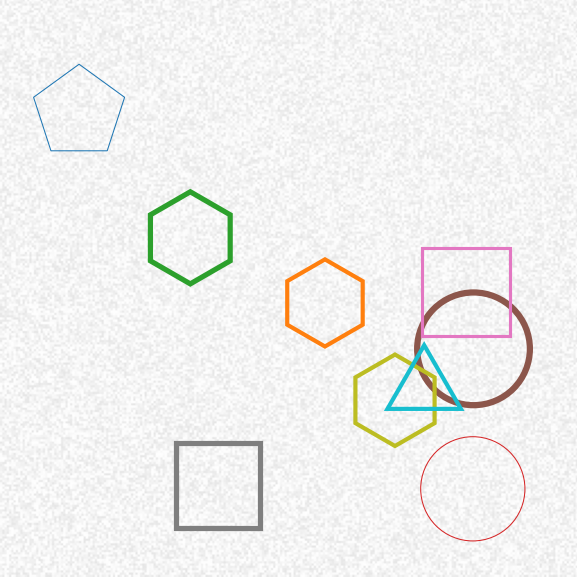[{"shape": "pentagon", "thickness": 0.5, "radius": 0.41, "center": [0.137, 0.805]}, {"shape": "hexagon", "thickness": 2, "radius": 0.38, "center": [0.563, 0.475]}, {"shape": "hexagon", "thickness": 2.5, "radius": 0.4, "center": [0.33, 0.587]}, {"shape": "circle", "thickness": 0.5, "radius": 0.45, "center": [0.819, 0.153]}, {"shape": "circle", "thickness": 3, "radius": 0.49, "center": [0.82, 0.395]}, {"shape": "square", "thickness": 1.5, "radius": 0.38, "center": [0.806, 0.493]}, {"shape": "square", "thickness": 2.5, "radius": 0.37, "center": [0.377, 0.158]}, {"shape": "hexagon", "thickness": 2, "radius": 0.4, "center": [0.684, 0.306]}, {"shape": "triangle", "thickness": 2, "radius": 0.37, "center": [0.735, 0.328]}]